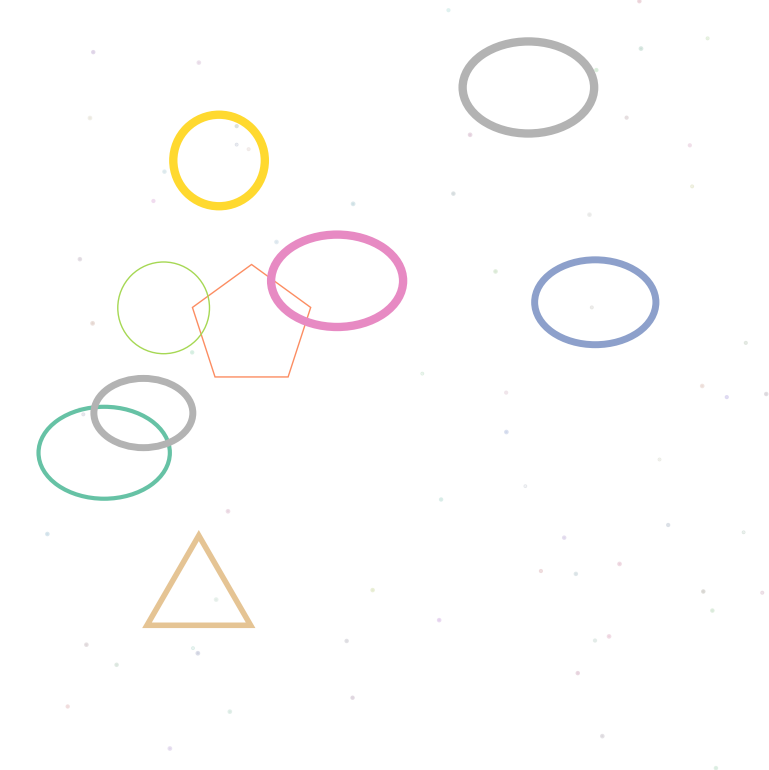[{"shape": "oval", "thickness": 1.5, "radius": 0.43, "center": [0.135, 0.412]}, {"shape": "pentagon", "thickness": 0.5, "radius": 0.4, "center": [0.327, 0.576]}, {"shape": "oval", "thickness": 2.5, "radius": 0.39, "center": [0.773, 0.607]}, {"shape": "oval", "thickness": 3, "radius": 0.43, "center": [0.438, 0.635]}, {"shape": "circle", "thickness": 0.5, "radius": 0.3, "center": [0.213, 0.6]}, {"shape": "circle", "thickness": 3, "radius": 0.3, "center": [0.285, 0.792]}, {"shape": "triangle", "thickness": 2, "radius": 0.39, "center": [0.258, 0.227]}, {"shape": "oval", "thickness": 2.5, "radius": 0.32, "center": [0.186, 0.464]}, {"shape": "oval", "thickness": 3, "radius": 0.43, "center": [0.686, 0.886]}]